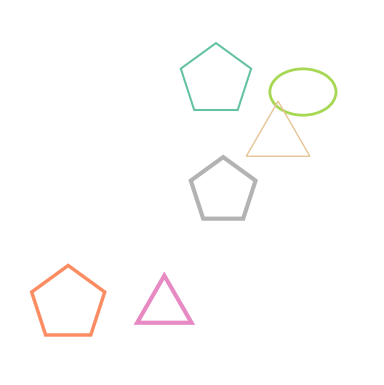[{"shape": "pentagon", "thickness": 1.5, "radius": 0.48, "center": [0.561, 0.792]}, {"shape": "pentagon", "thickness": 2.5, "radius": 0.5, "center": [0.177, 0.211]}, {"shape": "triangle", "thickness": 3, "radius": 0.41, "center": [0.427, 0.202]}, {"shape": "oval", "thickness": 2, "radius": 0.43, "center": [0.787, 0.761]}, {"shape": "triangle", "thickness": 1, "radius": 0.48, "center": [0.722, 0.642]}, {"shape": "pentagon", "thickness": 3, "radius": 0.44, "center": [0.58, 0.504]}]